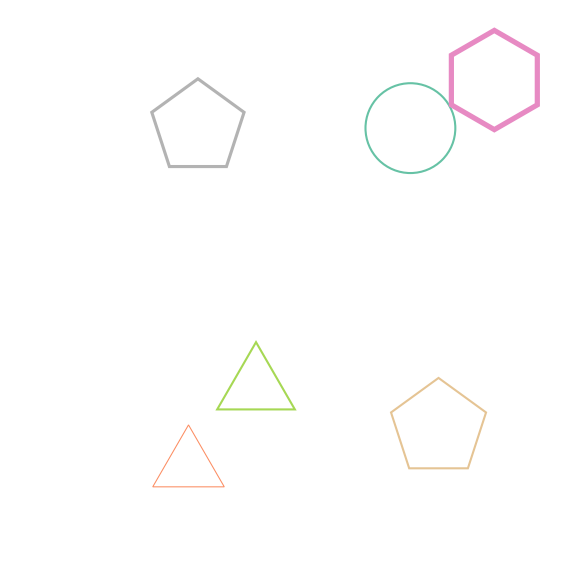[{"shape": "circle", "thickness": 1, "radius": 0.39, "center": [0.711, 0.777]}, {"shape": "triangle", "thickness": 0.5, "radius": 0.36, "center": [0.326, 0.192]}, {"shape": "hexagon", "thickness": 2.5, "radius": 0.43, "center": [0.856, 0.861]}, {"shape": "triangle", "thickness": 1, "radius": 0.39, "center": [0.443, 0.329]}, {"shape": "pentagon", "thickness": 1, "radius": 0.43, "center": [0.759, 0.258]}, {"shape": "pentagon", "thickness": 1.5, "radius": 0.42, "center": [0.343, 0.779]}]